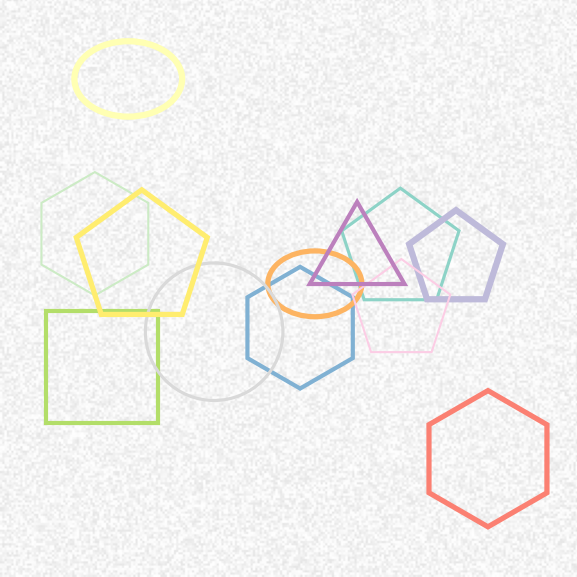[{"shape": "pentagon", "thickness": 1.5, "radius": 0.53, "center": [0.693, 0.567]}, {"shape": "oval", "thickness": 3, "radius": 0.47, "center": [0.222, 0.862]}, {"shape": "pentagon", "thickness": 3, "radius": 0.43, "center": [0.79, 0.55]}, {"shape": "hexagon", "thickness": 2.5, "radius": 0.59, "center": [0.845, 0.205]}, {"shape": "hexagon", "thickness": 2, "radius": 0.53, "center": [0.52, 0.432]}, {"shape": "oval", "thickness": 2.5, "radius": 0.41, "center": [0.545, 0.508]}, {"shape": "square", "thickness": 2, "radius": 0.49, "center": [0.176, 0.364]}, {"shape": "pentagon", "thickness": 1, "radius": 0.45, "center": [0.695, 0.462]}, {"shape": "circle", "thickness": 1.5, "radius": 0.6, "center": [0.371, 0.425]}, {"shape": "triangle", "thickness": 2, "radius": 0.47, "center": [0.618, 0.555]}, {"shape": "hexagon", "thickness": 1, "radius": 0.53, "center": [0.164, 0.594]}, {"shape": "pentagon", "thickness": 2.5, "radius": 0.6, "center": [0.245, 0.551]}]